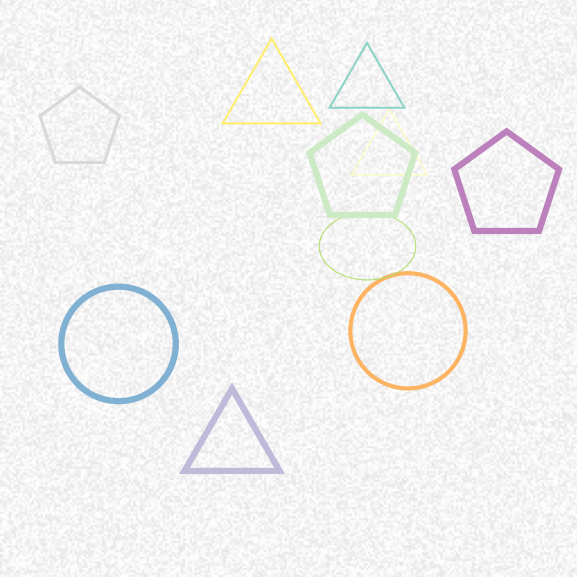[{"shape": "triangle", "thickness": 1, "radius": 0.37, "center": [0.636, 0.85]}, {"shape": "triangle", "thickness": 0.5, "radius": 0.38, "center": [0.674, 0.734]}, {"shape": "triangle", "thickness": 3, "radius": 0.48, "center": [0.402, 0.231]}, {"shape": "circle", "thickness": 3, "radius": 0.5, "center": [0.205, 0.404]}, {"shape": "circle", "thickness": 2, "radius": 0.5, "center": [0.706, 0.426]}, {"shape": "oval", "thickness": 0.5, "radius": 0.42, "center": [0.636, 0.573]}, {"shape": "pentagon", "thickness": 1.5, "radius": 0.36, "center": [0.138, 0.776]}, {"shape": "pentagon", "thickness": 3, "radius": 0.48, "center": [0.877, 0.676]}, {"shape": "pentagon", "thickness": 3, "radius": 0.48, "center": [0.628, 0.705]}, {"shape": "triangle", "thickness": 1, "radius": 0.49, "center": [0.47, 0.834]}]